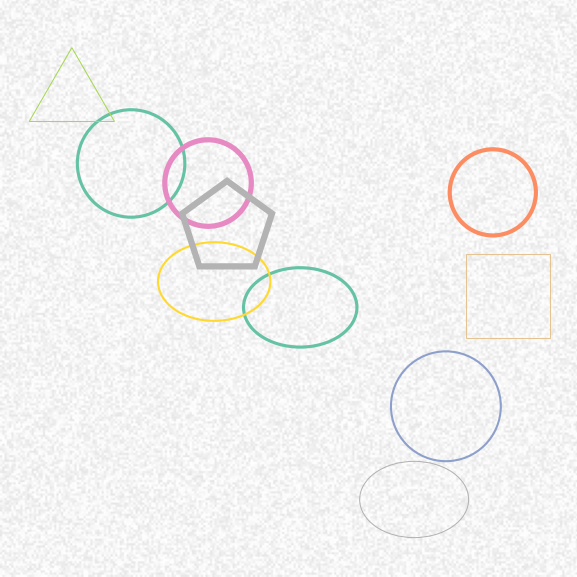[{"shape": "oval", "thickness": 1.5, "radius": 0.49, "center": [0.52, 0.467]}, {"shape": "circle", "thickness": 1.5, "radius": 0.47, "center": [0.227, 0.716]}, {"shape": "circle", "thickness": 2, "radius": 0.37, "center": [0.853, 0.666]}, {"shape": "circle", "thickness": 1, "radius": 0.48, "center": [0.772, 0.296]}, {"shape": "circle", "thickness": 2.5, "radius": 0.37, "center": [0.36, 0.682]}, {"shape": "triangle", "thickness": 0.5, "radius": 0.43, "center": [0.124, 0.831]}, {"shape": "oval", "thickness": 1, "radius": 0.49, "center": [0.371, 0.512]}, {"shape": "square", "thickness": 0.5, "radius": 0.36, "center": [0.879, 0.487]}, {"shape": "oval", "thickness": 0.5, "radius": 0.47, "center": [0.717, 0.134]}, {"shape": "pentagon", "thickness": 3, "radius": 0.41, "center": [0.393, 0.604]}]